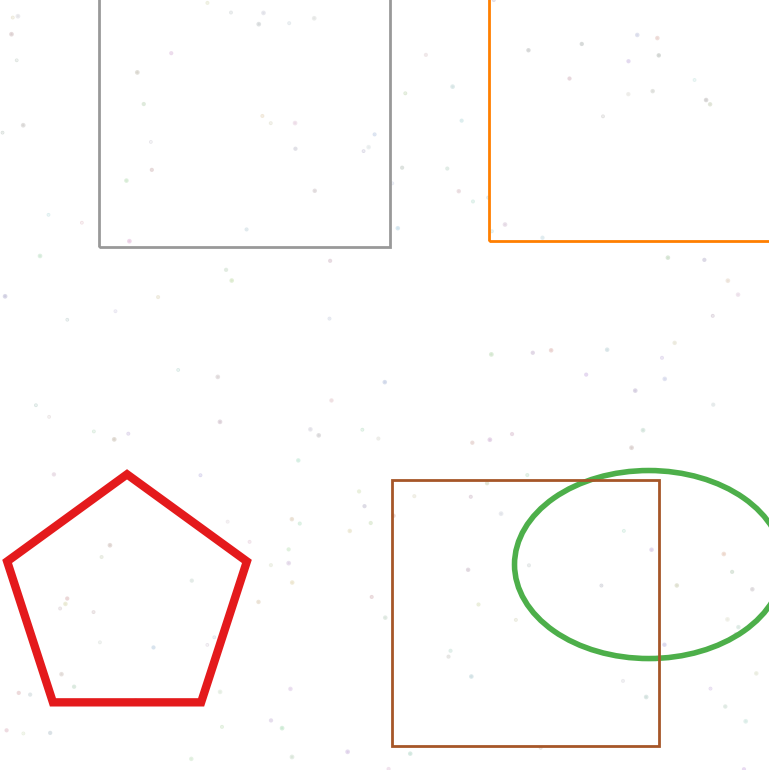[{"shape": "pentagon", "thickness": 3, "radius": 0.82, "center": [0.165, 0.22]}, {"shape": "oval", "thickness": 2, "radius": 0.87, "center": [0.843, 0.267]}, {"shape": "square", "thickness": 1, "radius": 1.0, "center": [0.834, 0.886]}, {"shape": "square", "thickness": 1, "radius": 0.87, "center": [0.682, 0.204]}, {"shape": "square", "thickness": 1, "radius": 0.95, "center": [0.318, 0.868]}]